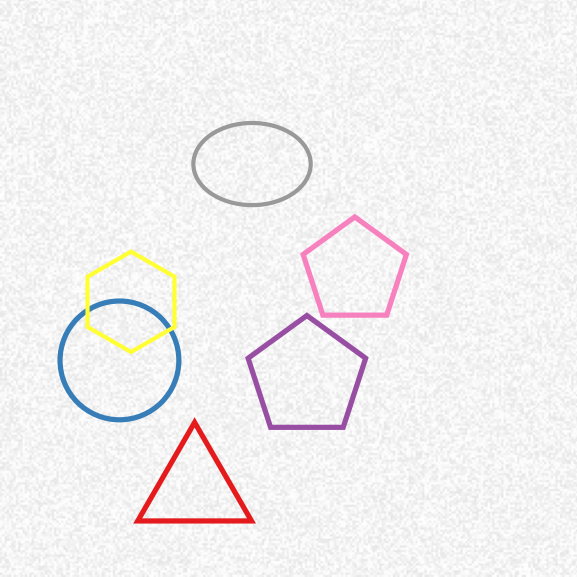[{"shape": "triangle", "thickness": 2.5, "radius": 0.57, "center": [0.337, 0.154]}, {"shape": "circle", "thickness": 2.5, "radius": 0.51, "center": [0.207, 0.375]}, {"shape": "pentagon", "thickness": 2.5, "radius": 0.54, "center": [0.531, 0.346]}, {"shape": "hexagon", "thickness": 2, "radius": 0.43, "center": [0.227, 0.477]}, {"shape": "pentagon", "thickness": 2.5, "radius": 0.47, "center": [0.614, 0.529]}, {"shape": "oval", "thickness": 2, "radius": 0.51, "center": [0.436, 0.715]}]